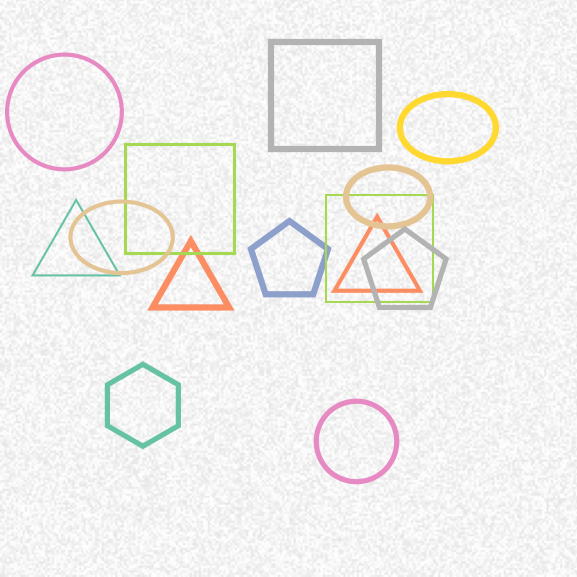[{"shape": "hexagon", "thickness": 2.5, "radius": 0.35, "center": [0.247, 0.297]}, {"shape": "triangle", "thickness": 1, "radius": 0.44, "center": [0.132, 0.566]}, {"shape": "triangle", "thickness": 2, "radius": 0.43, "center": [0.653, 0.538]}, {"shape": "triangle", "thickness": 3, "radius": 0.38, "center": [0.33, 0.505]}, {"shape": "pentagon", "thickness": 3, "radius": 0.35, "center": [0.501, 0.546]}, {"shape": "circle", "thickness": 2, "radius": 0.5, "center": [0.112, 0.805]}, {"shape": "circle", "thickness": 2.5, "radius": 0.35, "center": [0.617, 0.235]}, {"shape": "square", "thickness": 1.5, "radius": 0.47, "center": [0.311, 0.655]}, {"shape": "square", "thickness": 1, "radius": 0.46, "center": [0.658, 0.568]}, {"shape": "oval", "thickness": 3, "radius": 0.42, "center": [0.776, 0.778]}, {"shape": "oval", "thickness": 3, "radius": 0.36, "center": [0.672, 0.658]}, {"shape": "oval", "thickness": 2, "radius": 0.44, "center": [0.211, 0.588]}, {"shape": "square", "thickness": 3, "radius": 0.47, "center": [0.563, 0.834]}, {"shape": "pentagon", "thickness": 2.5, "radius": 0.38, "center": [0.701, 0.527]}]